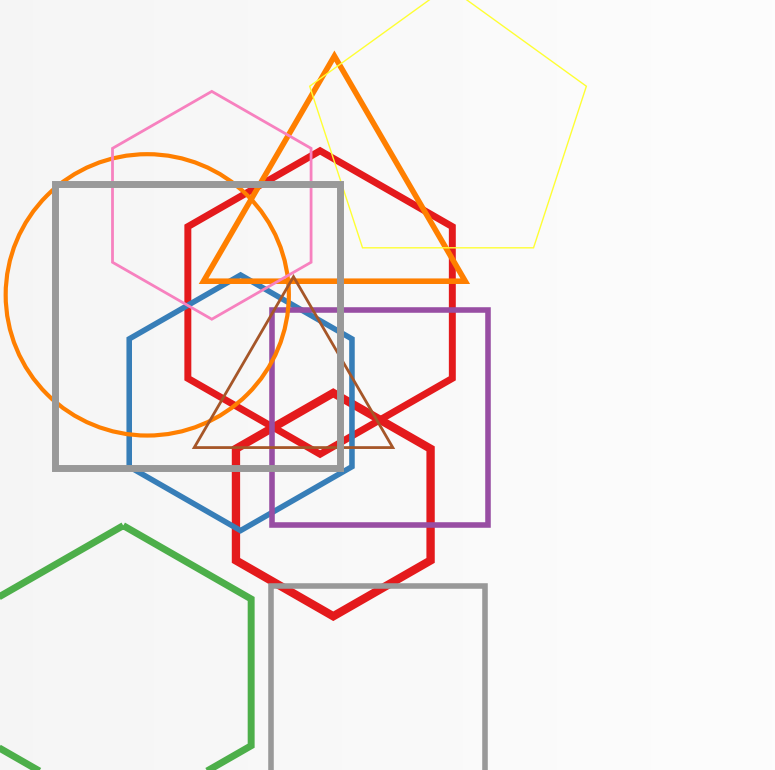[{"shape": "hexagon", "thickness": 2.5, "radius": 0.99, "center": [0.413, 0.607]}, {"shape": "hexagon", "thickness": 3, "radius": 0.72, "center": [0.43, 0.345]}, {"shape": "hexagon", "thickness": 2, "radius": 0.83, "center": [0.31, 0.477]}, {"shape": "hexagon", "thickness": 2.5, "radius": 0.95, "center": [0.159, 0.127]}, {"shape": "square", "thickness": 2, "radius": 0.7, "center": [0.49, 0.458]}, {"shape": "circle", "thickness": 1.5, "radius": 0.91, "center": [0.19, 0.617]}, {"shape": "triangle", "thickness": 2, "radius": 0.97, "center": [0.431, 0.732]}, {"shape": "pentagon", "thickness": 0.5, "radius": 0.94, "center": [0.578, 0.83]}, {"shape": "triangle", "thickness": 1, "radius": 0.74, "center": [0.379, 0.493]}, {"shape": "hexagon", "thickness": 1, "radius": 0.74, "center": [0.273, 0.733]}, {"shape": "square", "thickness": 2.5, "radius": 0.92, "center": [0.255, 0.576]}, {"shape": "square", "thickness": 2, "radius": 0.69, "center": [0.488, 0.101]}]